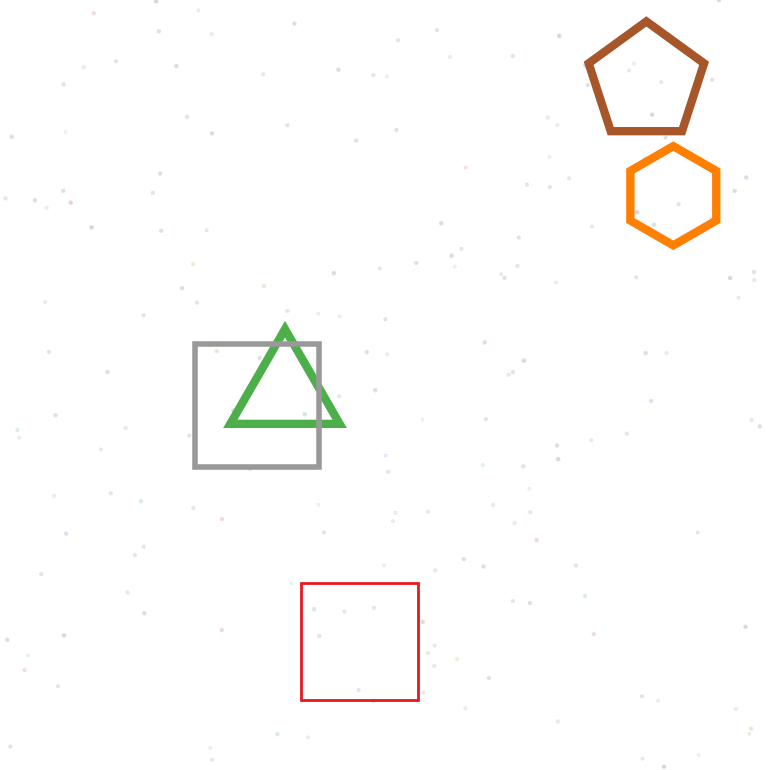[{"shape": "square", "thickness": 1, "radius": 0.38, "center": [0.467, 0.167]}, {"shape": "triangle", "thickness": 3, "radius": 0.41, "center": [0.37, 0.491]}, {"shape": "hexagon", "thickness": 3, "radius": 0.32, "center": [0.874, 0.746]}, {"shape": "pentagon", "thickness": 3, "radius": 0.39, "center": [0.839, 0.893]}, {"shape": "square", "thickness": 2, "radius": 0.4, "center": [0.334, 0.473]}]